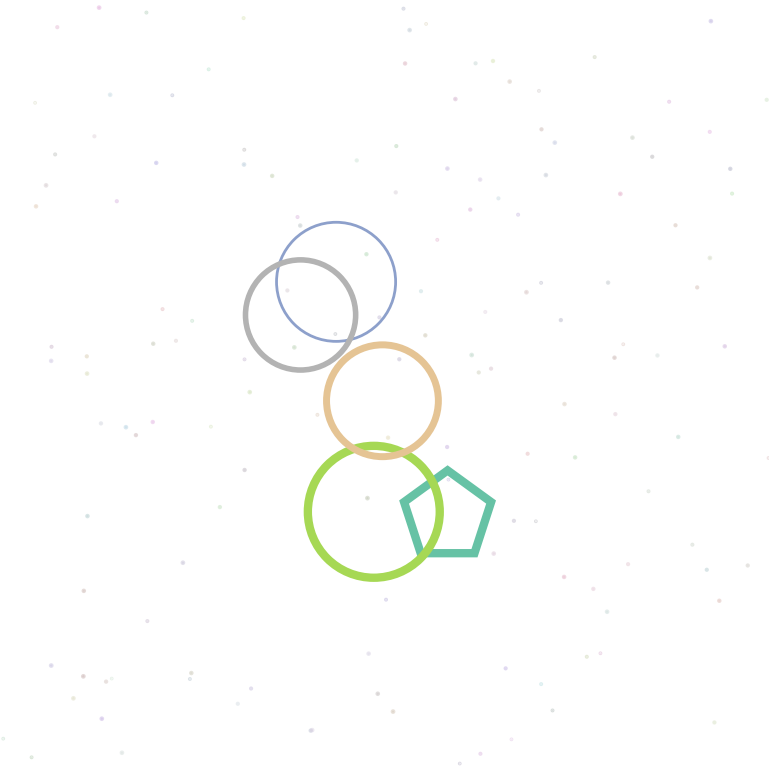[{"shape": "pentagon", "thickness": 3, "radius": 0.3, "center": [0.581, 0.33]}, {"shape": "circle", "thickness": 1, "radius": 0.39, "center": [0.436, 0.634]}, {"shape": "circle", "thickness": 3, "radius": 0.43, "center": [0.485, 0.335]}, {"shape": "circle", "thickness": 2.5, "radius": 0.36, "center": [0.497, 0.48]}, {"shape": "circle", "thickness": 2, "radius": 0.36, "center": [0.39, 0.591]}]